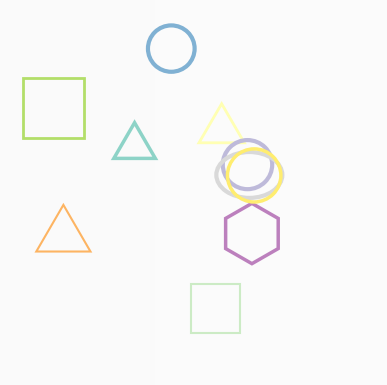[{"shape": "triangle", "thickness": 2.5, "radius": 0.31, "center": [0.347, 0.62]}, {"shape": "triangle", "thickness": 2, "radius": 0.34, "center": [0.572, 0.663]}, {"shape": "circle", "thickness": 3, "radius": 0.32, "center": [0.639, 0.572]}, {"shape": "circle", "thickness": 3, "radius": 0.3, "center": [0.442, 0.874]}, {"shape": "triangle", "thickness": 1.5, "radius": 0.4, "center": [0.164, 0.387]}, {"shape": "square", "thickness": 2, "radius": 0.39, "center": [0.138, 0.72]}, {"shape": "oval", "thickness": 3, "radius": 0.43, "center": [0.643, 0.546]}, {"shape": "hexagon", "thickness": 2.5, "radius": 0.39, "center": [0.65, 0.394]}, {"shape": "square", "thickness": 1.5, "radius": 0.32, "center": [0.556, 0.199]}, {"shape": "circle", "thickness": 2.5, "radius": 0.34, "center": [0.656, 0.544]}]